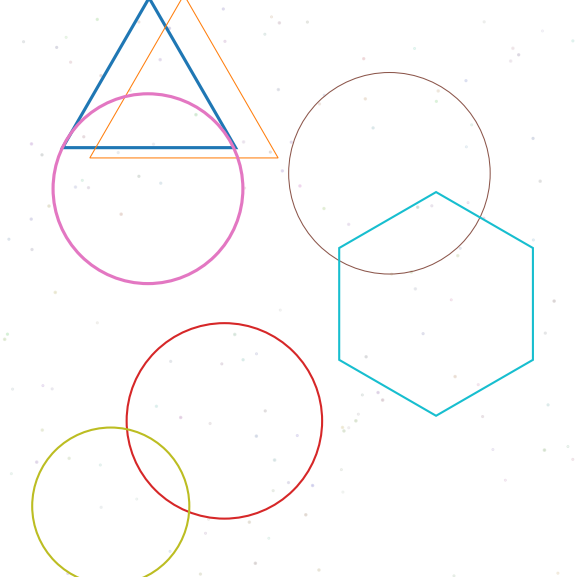[{"shape": "triangle", "thickness": 1.5, "radius": 0.86, "center": [0.258, 0.83]}, {"shape": "triangle", "thickness": 0.5, "radius": 0.94, "center": [0.319, 0.82]}, {"shape": "circle", "thickness": 1, "radius": 0.85, "center": [0.389, 0.27]}, {"shape": "circle", "thickness": 0.5, "radius": 0.87, "center": [0.674, 0.699]}, {"shape": "circle", "thickness": 1.5, "radius": 0.82, "center": [0.256, 0.672]}, {"shape": "circle", "thickness": 1, "radius": 0.68, "center": [0.192, 0.123]}, {"shape": "hexagon", "thickness": 1, "radius": 0.97, "center": [0.755, 0.473]}]